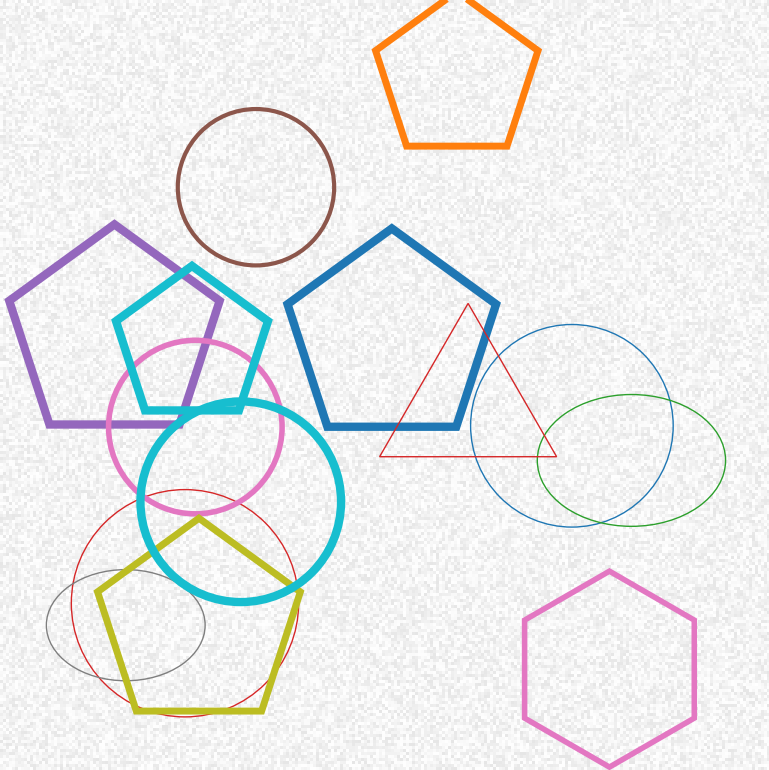[{"shape": "circle", "thickness": 0.5, "radius": 0.66, "center": [0.743, 0.447]}, {"shape": "pentagon", "thickness": 3, "radius": 0.71, "center": [0.509, 0.561]}, {"shape": "pentagon", "thickness": 2.5, "radius": 0.55, "center": [0.593, 0.9]}, {"shape": "oval", "thickness": 0.5, "radius": 0.61, "center": [0.82, 0.402]}, {"shape": "circle", "thickness": 0.5, "radius": 0.74, "center": [0.24, 0.217]}, {"shape": "triangle", "thickness": 0.5, "radius": 0.66, "center": [0.608, 0.473]}, {"shape": "pentagon", "thickness": 3, "radius": 0.72, "center": [0.149, 0.565]}, {"shape": "circle", "thickness": 1.5, "radius": 0.51, "center": [0.332, 0.757]}, {"shape": "hexagon", "thickness": 2, "radius": 0.64, "center": [0.791, 0.131]}, {"shape": "circle", "thickness": 2, "radius": 0.56, "center": [0.254, 0.445]}, {"shape": "oval", "thickness": 0.5, "radius": 0.52, "center": [0.163, 0.188]}, {"shape": "pentagon", "thickness": 2.5, "radius": 0.69, "center": [0.258, 0.189]}, {"shape": "pentagon", "thickness": 3, "radius": 0.52, "center": [0.249, 0.551]}, {"shape": "circle", "thickness": 3, "radius": 0.65, "center": [0.313, 0.348]}]